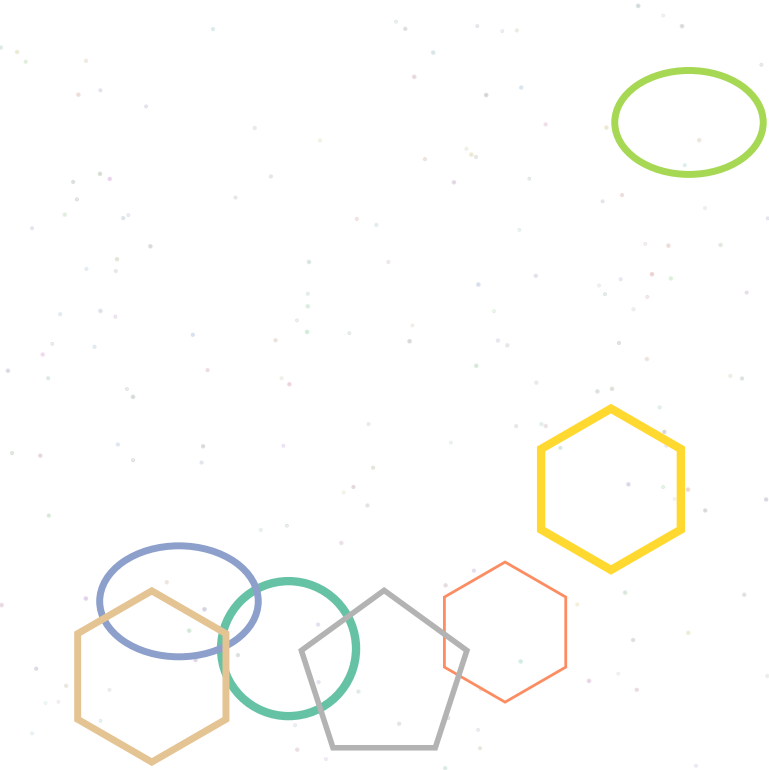[{"shape": "circle", "thickness": 3, "radius": 0.44, "center": [0.375, 0.158]}, {"shape": "hexagon", "thickness": 1, "radius": 0.45, "center": [0.656, 0.179]}, {"shape": "oval", "thickness": 2.5, "radius": 0.51, "center": [0.232, 0.219]}, {"shape": "oval", "thickness": 2.5, "radius": 0.48, "center": [0.895, 0.841]}, {"shape": "hexagon", "thickness": 3, "radius": 0.52, "center": [0.793, 0.365]}, {"shape": "hexagon", "thickness": 2.5, "radius": 0.56, "center": [0.197, 0.121]}, {"shape": "pentagon", "thickness": 2, "radius": 0.56, "center": [0.499, 0.12]}]